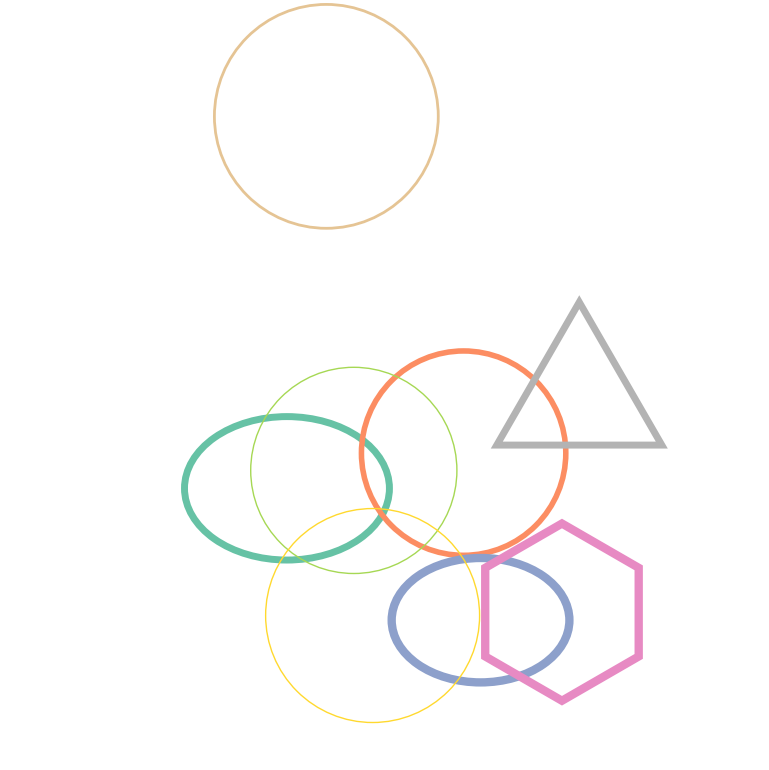[{"shape": "oval", "thickness": 2.5, "radius": 0.67, "center": [0.373, 0.366]}, {"shape": "circle", "thickness": 2, "radius": 0.66, "center": [0.602, 0.412]}, {"shape": "oval", "thickness": 3, "radius": 0.58, "center": [0.624, 0.195]}, {"shape": "hexagon", "thickness": 3, "radius": 0.58, "center": [0.73, 0.205]}, {"shape": "circle", "thickness": 0.5, "radius": 0.67, "center": [0.459, 0.389]}, {"shape": "circle", "thickness": 0.5, "radius": 0.69, "center": [0.484, 0.201]}, {"shape": "circle", "thickness": 1, "radius": 0.73, "center": [0.424, 0.849]}, {"shape": "triangle", "thickness": 2.5, "radius": 0.62, "center": [0.752, 0.484]}]